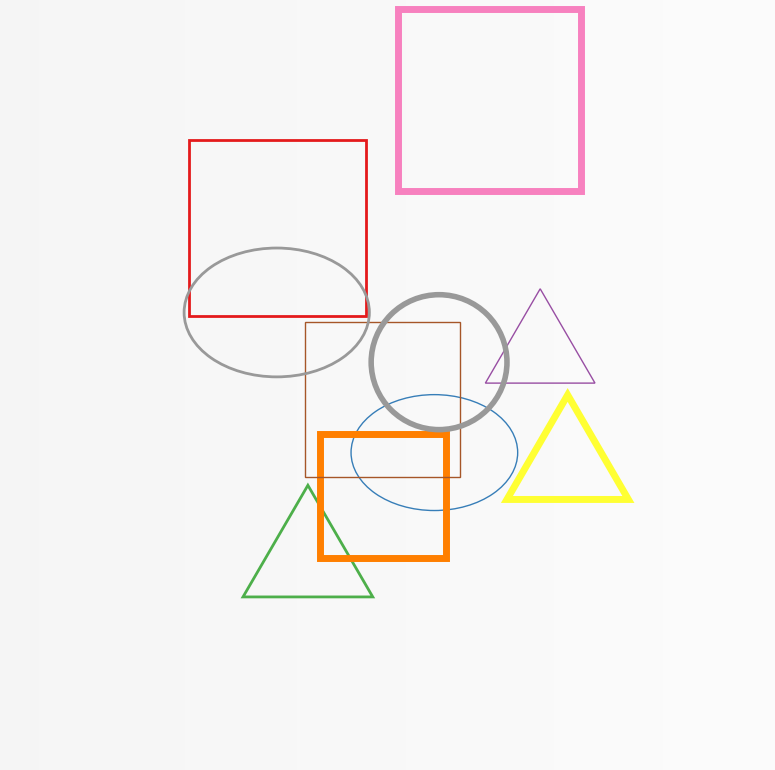[{"shape": "square", "thickness": 1, "radius": 0.57, "center": [0.358, 0.704]}, {"shape": "oval", "thickness": 0.5, "radius": 0.54, "center": [0.56, 0.412]}, {"shape": "triangle", "thickness": 1, "radius": 0.48, "center": [0.397, 0.273]}, {"shape": "triangle", "thickness": 0.5, "radius": 0.41, "center": [0.697, 0.543]}, {"shape": "square", "thickness": 2.5, "radius": 0.4, "center": [0.494, 0.356]}, {"shape": "triangle", "thickness": 2.5, "radius": 0.45, "center": [0.732, 0.397]}, {"shape": "square", "thickness": 0.5, "radius": 0.5, "center": [0.493, 0.481]}, {"shape": "square", "thickness": 2.5, "radius": 0.59, "center": [0.632, 0.87]}, {"shape": "oval", "thickness": 1, "radius": 0.6, "center": [0.357, 0.594]}, {"shape": "circle", "thickness": 2, "radius": 0.44, "center": [0.567, 0.53]}]